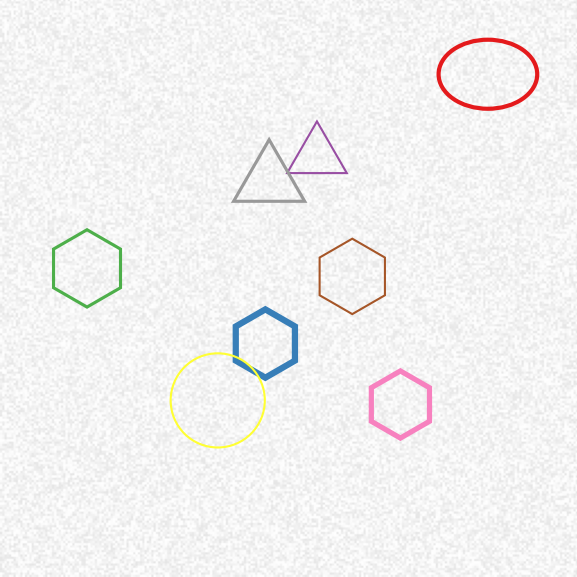[{"shape": "oval", "thickness": 2, "radius": 0.43, "center": [0.845, 0.871]}, {"shape": "hexagon", "thickness": 3, "radius": 0.3, "center": [0.459, 0.404]}, {"shape": "hexagon", "thickness": 1.5, "radius": 0.33, "center": [0.151, 0.534]}, {"shape": "triangle", "thickness": 1, "radius": 0.3, "center": [0.549, 0.729]}, {"shape": "circle", "thickness": 1, "radius": 0.41, "center": [0.377, 0.306]}, {"shape": "hexagon", "thickness": 1, "radius": 0.33, "center": [0.61, 0.521]}, {"shape": "hexagon", "thickness": 2.5, "radius": 0.29, "center": [0.693, 0.299]}, {"shape": "triangle", "thickness": 1.5, "radius": 0.36, "center": [0.466, 0.686]}]